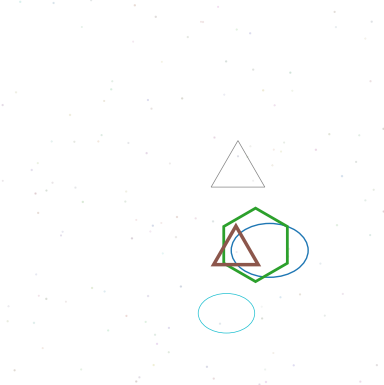[{"shape": "oval", "thickness": 1, "radius": 0.5, "center": [0.701, 0.35]}, {"shape": "hexagon", "thickness": 2, "radius": 0.48, "center": [0.664, 0.364]}, {"shape": "triangle", "thickness": 2.5, "radius": 0.33, "center": [0.613, 0.346]}, {"shape": "triangle", "thickness": 0.5, "radius": 0.4, "center": [0.618, 0.554]}, {"shape": "oval", "thickness": 0.5, "radius": 0.37, "center": [0.588, 0.186]}]